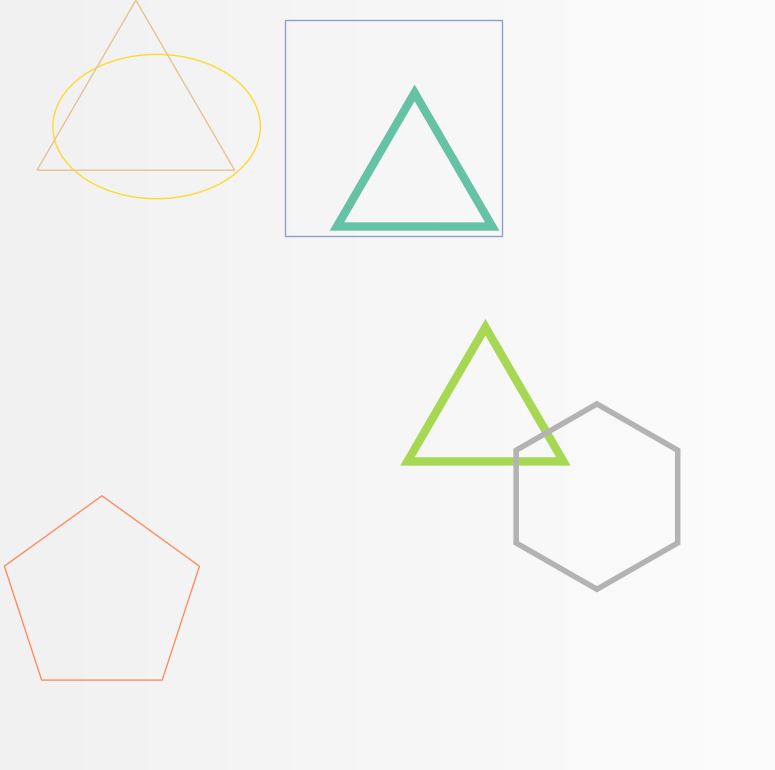[{"shape": "triangle", "thickness": 3, "radius": 0.58, "center": [0.535, 0.764]}, {"shape": "pentagon", "thickness": 0.5, "radius": 0.66, "center": [0.132, 0.224]}, {"shape": "square", "thickness": 0.5, "radius": 0.7, "center": [0.508, 0.834]}, {"shape": "triangle", "thickness": 3, "radius": 0.58, "center": [0.626, 0.459]}, {"shape": "oval", "thickness": 0.5, "radius": 0.67, "center": [0.202, 0.836]}, {"shape": "triangle", "thickness": 0.5, "radius": 0.74, "center": [0.175, 0.853]}, {"shape": "hexagon", "thickness": 2, "radius": 0.6, "center": [0.77, 0.355]}]